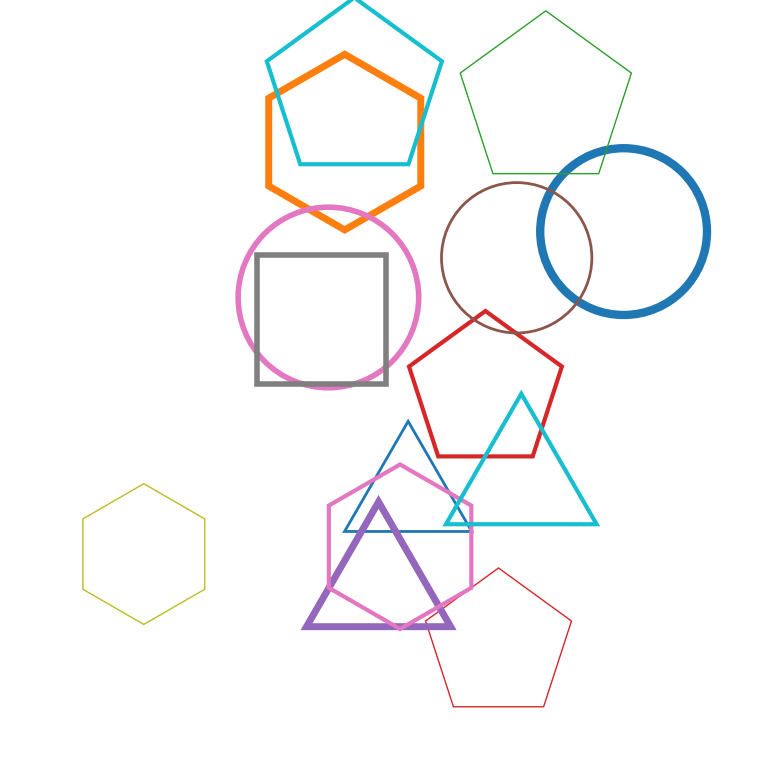[{"shape": "triangle", "thickness": 1, "radius": 0.48, "center": [0.53, 0.357]}, {"shape": "circle", "thickness": 3, "radius": 0.54, "center": [0.81, 0.699]}, {"shape": "hexagon", "thickness": 2.5, "radius": 0.57, "center": [0.448, 0.815]}, {"shape": "pentagon", "thickness": 0.5, "radius": 0.58, "center": [0.709, 0.869]}, {"shape": "pentagon", "thickness": 0.5, "radius": 0.5, "center": [0.647, 0.163]}, {"shape": "pentagon", "thickness": 1.5, "radius": 0.52, "center": [0.63, 0.492]}, {"shape": "triangle", "thickness": 2.5, "radius": 0.54, "center": [0.492, 0.24]}, {"shape": "circle", "thickness": 1, "radius": 0.49, "center": [0.671, 0.665]}, {"shape": "circle", "thickness": 2, "radius": 0.59, "center": [0.427, 0.614]}, {"shape": "hexagon", "thickness": 1.5, "radius": 0.53, "center": [0.52, 0.29]}, {"shape": "square", "thickness": 2, "radius": 0.42, "center": [0.417, 0.585]}, {"shape": "hexagon", "thickness": 0.5, "radius": 0.46, "center": [0.187, 0.28]}, {"shape": "pentagon", "thickness": 1.5, "radius": 0.6, "center": [0.46, 0.883]}, {"shape": "triangle", "thickness": 1.5, "radius": 0.56, "center": [0.677, 0.376]}]